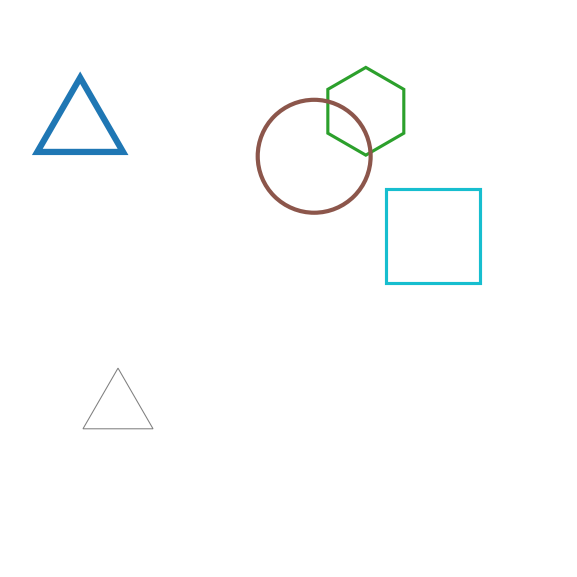[{"shape": "triangle", "thickness": 3, "radius": 0.43, "center": [0.139, 0.779]}, {"shape": "hexagon", "thickness": 1.5, "radius": 0.38, "center": [0.633, 0.806]}, {"shape": "circle", "thickness": 2, "radius": 0.49, "center": [0.544, 0.729]}, {"shape": "triangle", "thickness": 0.5, "radius": 0.35, "center": [0.204, 0.292]}, {"shape": "square", "thickness": 1.5, "radius": 0.41, "center": [0.75, 0.591]}]